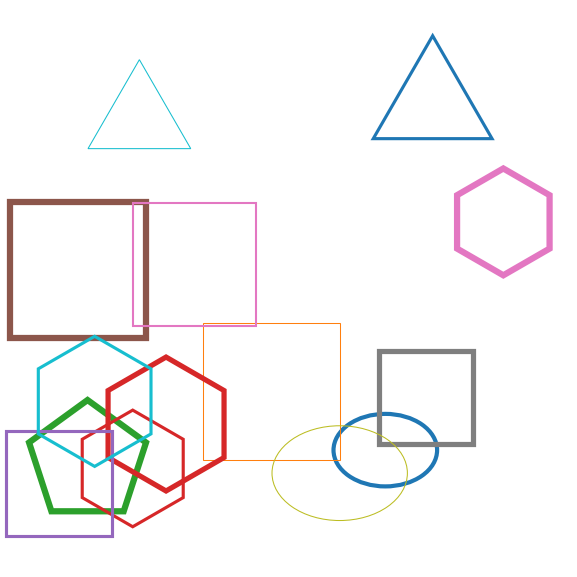[{"shape": "triangle", "thickness": 1.5, "radius": 0.59, "center": [0.749, 0.818]}, {"shape": "oval", "thickness": 2, "radius": 0.45, "center": [0.667, 0.22]}, {"shape": "square", "thickness": 0.5, "radius": 0.59, "center": [0.47, 0.321]}, {"shape": "pentagon", "thickness": 3, "radius": 0.53, "center": [0.152, 0.2]}, {"shape": "hexagon", "thickness": 1.5, "radius": 0.5, "center": [0.23, 0.188]}, {"shape": "hexagon", "thickness": 2.5, "radius": 0.58, "center": [0.288, 0.265]}, {"shape": "square", "thickness": 1.5, "radius": 0.46, "center": [0.102, 0.161]}, {"shape": "square", "thickness": 3, "radius": 0.59, "center": [0.135, 0.531]}, {"shape": "square", "thickness": 1, "radius": 0.53, "center": [0.336, 0.542]}, {"shape": "hexagon", "thickness": 3, "radius": 0.46, "center": [0.872, 0.615]}, {"shape": "square", "thickness": 2.5, "radius": 0.41, "center": [0.738, 0.311]}, {"shape": "oval", "thickness": 0.5, "radius": 0.59, "center": [0.588, 0.18]}, {"shape": "triangle", "thickness": 0.5, "radius": 0.51, "center": [0.241, 0.793]}, {"shape": "hexagon", "thickness": 1.5, "radius": 0.56, "center": [0.164, 0.304]}]